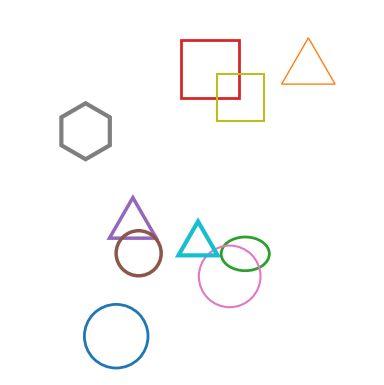[{"shape": "circle", "thickness": 2, "radius": 0.41, "center": [0.302, 0.127]}, {"shape": "triangle", "thickness": 1, "radius": 0.4, "center": [0.801, 0.822]}, {"shape": "oval", "thickness": 2, "radius": 0.31, "center": [0.637, 0.341]}, {"shape": "square", "thickness": 2, "radius": 0.38, "center": [0.546, 0.82]}, {"shape": "triangle", "thickness": 2.5, "radius": 0.35, "center": [0.345, 0.416]}, {"shape": "circle", "thickness": 2.5, "radius": 0.29, "center": [0.36, 0.342]}, {"shape": "circle", "thickness": 1.5, "radius": 0.4, "center": [0.597, 0.282]}, {"shape": "hexagon", "thickness": 3, "radius": 0.36, "center": [0.222, 0.659]}, {"shape": "square", "thickness": 1.5, "radius": 0.31, "center": [0.625, 0.748]}, {"shape": "triangle", "thickness": 3, "radius": 0.29, "center": [0.514, 0.366]}]